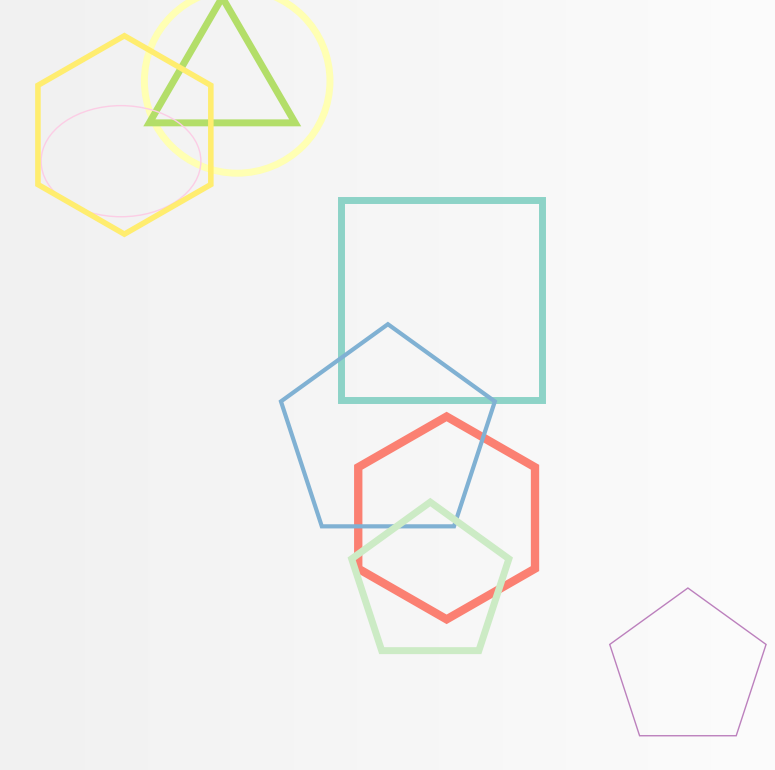[{"shape": "square", "thickness": 2.5, "radius": 0.65, "center": [0.57, 0.611]}, {"shape": "circle", "thickness": 2.5, "radius": 0.6, "center": [0.306, 0.895]}, {"shape": "hexagon", "thickness": 3, "radius": 0.66, "center": [0.576, 0.327]}, {"shape": "pentagon", "thickness": 1.5, "radius": 0.73, "center": [0.501, 0.434]}, {"shape": "triangle", "thickness": 2.5, "radius": 0.54, "center": [0.287, 0.895]}, {"shape": "oval", "thickness": 0.5, "radius": 0.52, "center": [0.156, 0.791]}, {"shape": "pentagon", "thickness": 0.5, "radius": 0.53, "center": [0.888, 0.13]}, {"shape": "pentagon", "thickness": 2.5, "radius": 0.53, "center": [0.555, 0.241]}, {"shape": "hexagon", "thickness": 2, "radius": 0.64, "center": [0.16, 0.825]}]